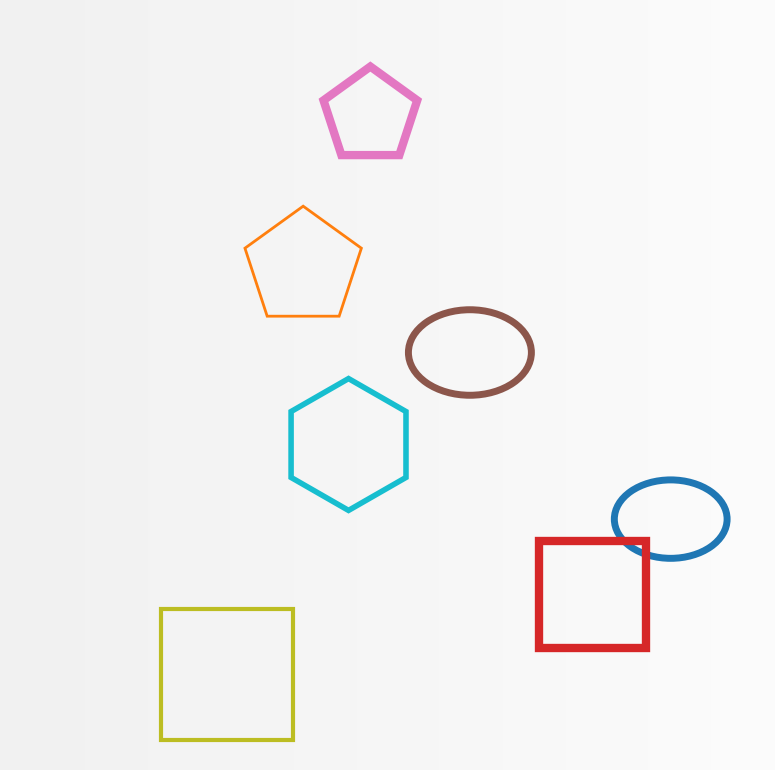[{"shape": "oval", "thickness": 2.5, "radius": 0.36, "center": [0.865, 0.326]}, {"shape": "pentagon", "thickness": 1, "radius": 0.39, "center": [0.391, 0.653]}, {"shape": "square", "thickness": 3, "radius": 0.35, "center": [0.764, 0.228]}, {"shape": "oval", "thickness": 2.5, "radius": 0.4, "center": [0.606, 0.542]}, {"shape": "pentagon", "thickness": 3, "radius": 0.32, "center": [0.478, 0.85]}, {"shape": "square", "thickness": 1.5, "radius": 0.43, "center": [0.293, 0.124]}, {"shape": "hexagon", "thickness": 2, "radius": 0.43, "center": [0.45, 0.423]}]